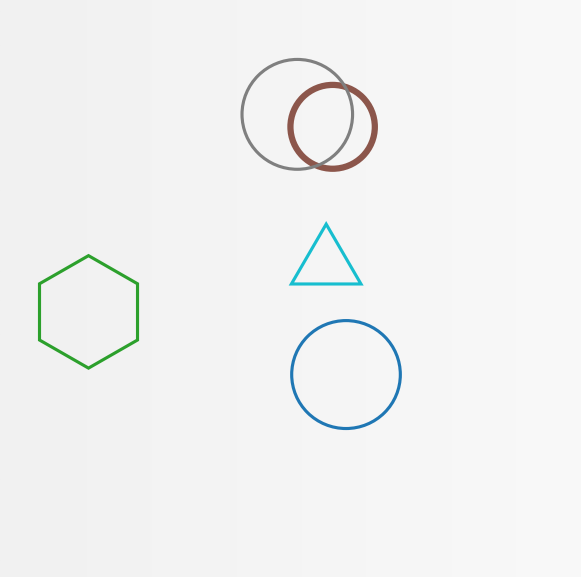[{"shape": "circle", "thickness": 1.5, "radius": 0.47, "center": [0.595, 0.351]}, {"shape": "hexagon", "thickness": 1.5, "radius": 0.49, "center": [0.152, 0.459]}, {"shape": "circle", "thickness": 3, "radius": 0.36, "center": [0.572, 0.78]}, {"shape": "circle", "thickness": 1.5, "radius": 0.48, "center": [0.511, 0.801]}, {"shape": "triangle", "thickness": 1.5, "radius": 0.35, "center": [0.561, 0.542]}]